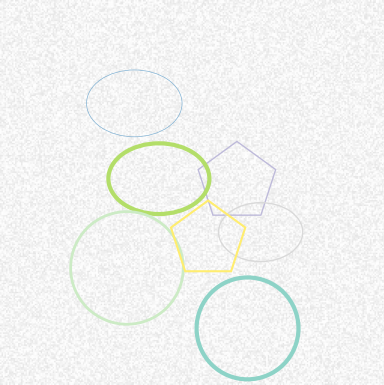[{"shape": "circle", "thickness": 3, "radius": 0.66, "center": [0.643, 0.147]}, {"shape": "pentagon", "thickness": 1, "radius": 0.53, "center": [0.615, 0.527]}, {"shape": "oval", "thickness": 0.5, "radius": 0.62, "center": [0.349, 0.732]}, {"shape": "oval", "thickness": 3, "radius": 0.66, "center": [0.413, 0.536]}, {"shape": "oval", "thickness": 1, "radius": 0.55, "center": [0.677, 0.397]}, {"shape": "circle", "thickness": 2, "radius": 0.73, "center": [0.33, 0.304]}, {"shape": "pentagon", "thickness": 1.5, "radius": 0.51, "center": [0.541, 0.378]}]